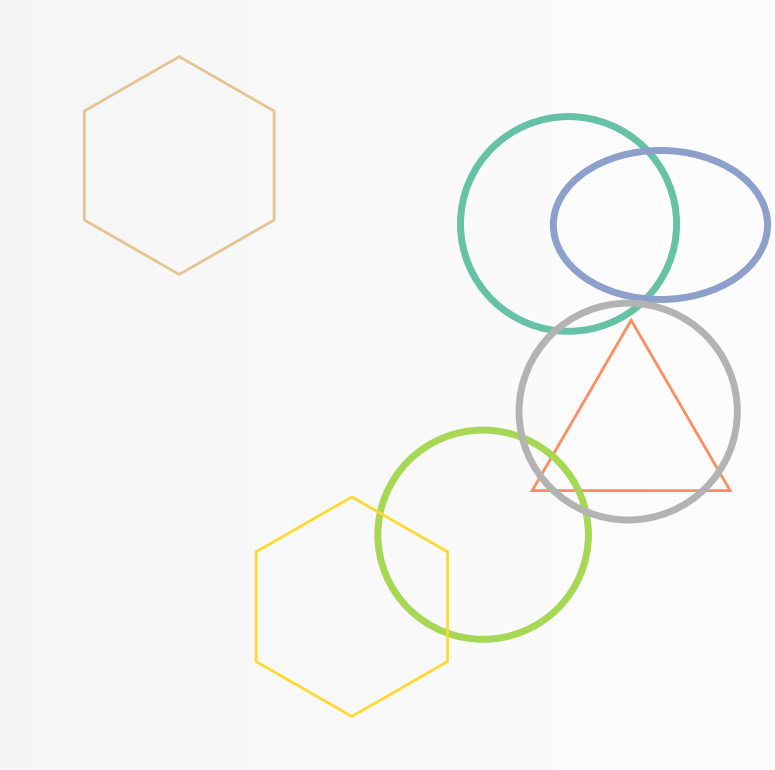[{"shape": "circle", "thickness": 2.5, "radius": 0.7, "center": [0.734, 0.709]}, {"shape": "triangle", "thickness": 1, "radius": 0.74, "center": [0.814, 0.437]}, {"shape": "oval", "thickness": 2.5, "radius": 0.69, "center": [0.852, 0.708]}, {"shape": "circle", "thickness": 2.5, "radius": 0.68, "center": [0.623, 0.306]}, {"shape": "hexagon", "thickness": 1, "radius": 0.71, "center": [0.454, 0.212]}, {"shape": "hexagon", "thickness": 1, "radius": 0.71, "center": [0.231, 0.785]}, {"shape": "circle", "thickness": 2.5, "radius": 0.7, "center": [0.811, 0.466]}]